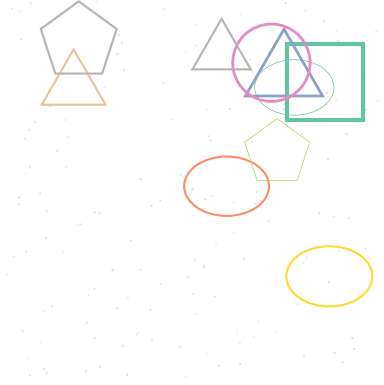[{"shape": "oval", "thickness": 0.5, "radius": 0.51, "center": [0.764, 0.773]}, {"shape": "square", "thickness": 3, "radius": 0.5, "center": [0.844, 0.787]}, {"shape": "oval", "thickness": 1.5, "radius": 0.55, "center": [0.589, 0.516]}, {"shape": "triangle", "thickness": 2, "radius": 0.58, "center": [0.738, 0.809]}, {"shape": "circle", "thickness": 2, "radius": 0.5, "center": [0.705, 0.837]}, {"shape": "pentagon", "thickness": 0.5, "radius": 0.44, "center": [0.72, 0.603]}, {"shape": "oval", "thickness": 1.5, "radius": 0.56, "center": [0.856, 0.282]}, {"shape": "triangle", "thickness": 1.5, "radius": 0.48, "center": [0.191, 0.776]}, {"shape": "pentagon", "thickness": 1.5, "radius": 0.52, "center": [0.204, 0.893]}, {"shape": "triangle", "thickness": 1.5, "radius": 0.44, "center": [0.576, 0.864]}]